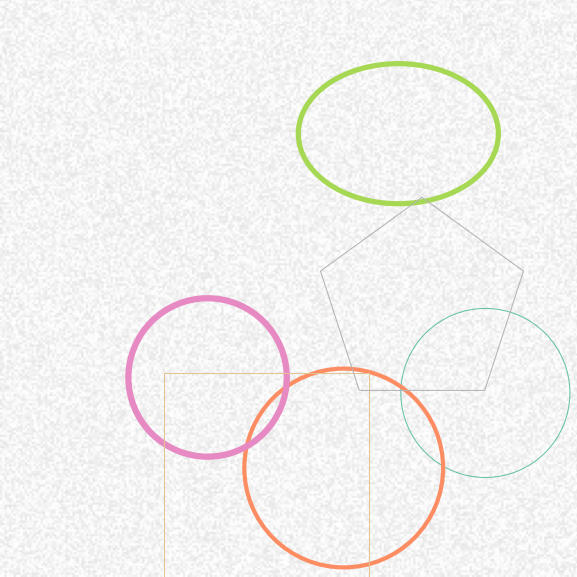[{"shape": "circle", "thickness": 0.5, "radius": 0.73, "center": [0.84, 0.319]}, {"shape": "circle", "thickness": 2, "radius": 0.86, "center": [0.595, 0.189]}, {"shape": "circle", "thickness": 3, "radius": 0.69, "center": [0.359, 0.346]}, {"shape": "oval", "thickness": 2.5, "radius": 0.87, "center": [0.69, 0.768]}, {"shape": "square", "thickness": 0.5, "radius": 0.89, "center": [0.462, 0.175]}, {"shape": "pentagon", "thickness": 0.5, "radius": 0.92, "center": [0.731, 0.473]}]